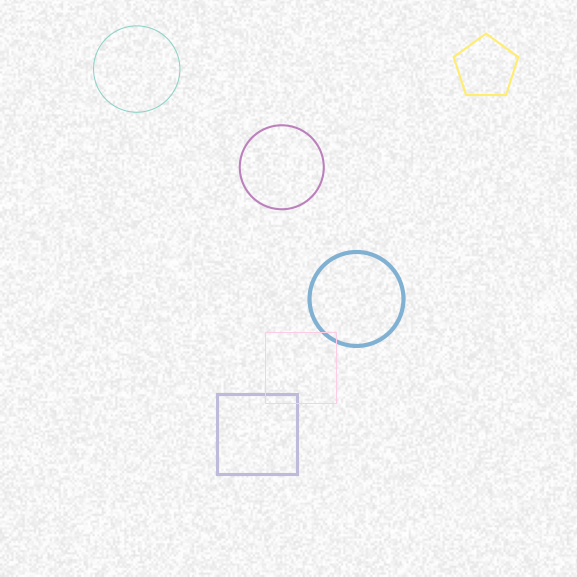[{"shape": "circle", "thickness": 0.5, "radius": 0.37, "center": [0.237, 0.88]}, {"shape": "square", "thickness": 1.5, "radius": 0.35, "center": [0.445, 0.248]}, {"shape": "circle", "thickness": 2, "radius": 0.41, "center": [0.617, 0.481]}, {"shape": "square", "thickness": 0.5, "radius": 0.31, "center": [0.52, 0.363]}, {"shape": "circle", "thickness": 1, "radius": 0.36, "center": [0.488, 0.709]}, {"shape": "pentagon", "thickness": 1, "radius": 0.29, "center": [0.842, 0.882]}]